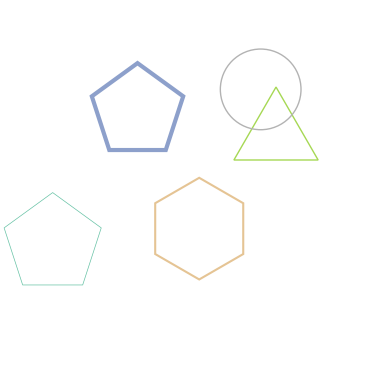[{"shape": "pentagon", "thickness": 0.5, "radius": 0.66, "center": [0.137, 0.367]}, {"shape": "pentagon", "thickness": 3, "radius": 0.62, "center": [0.357, 0.711]}, {"shape": "triangle", "thickness": 1, "radius": 0.63, "center": [0.717, 0.648]}, {"shape": "hexagon", "thickness": 1.5, "radius": 0.66, "center": [0.517, 0.406]}, {"shape": "circle", "thickness": 1, "radius": 0.52, "center": [0.677, 0.768]}]